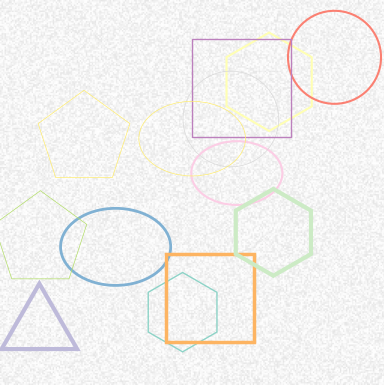[{"shape": "hexagon", "thickness": 1, "radius": 0.52, "center": [0.474, 0.189]}, {"shape": "hexagon", "thickness": 1.5, "radius": 0.64, "center": [0.699, 0.788]}, {"shape": "triangle", "thickness": 3, "radius": 0.57, "center": [0.102, 0.15]}, {"shape": "circle", "thickness": 1.5, "radius": 0.6, "center": [0.869, 0.851]}, {"shape": "oval", "thickness": 2, "radius": 0.72, "center": [0.3, 0.359]}, {"shape": "square", "thickness": 2.5, "radius": 0.57, "center": [0.546, 0.225]}, {"shape": "pentagon", "thickness": 0.5, "radius": 0.63, "center": [0.105, 0.378]}, {"shape": "oval", "thickness": 1.5, "radius": 0.59, "center": [0.615, 0.551]}, {"shape": "circle", "thickness": 0.5, "radius": 0.62, "center": [0.6, 0.691]}, {"shape": "square", "thickness": 1, "radius": 0.64, "center": [0.627, 0.772]}, {"shape": "hexagon", "thickness": 3, "radius": 0.56, "center": [0.71, 0.397]}, {"shape": "pentagon", "thickness": 0.5, "radius": 0.63, "center": [0.218, 0.64]}, {"shape": "oval", "thickness": 0.5, "radius": 0.69, "center": [0.499, 0.64]}]